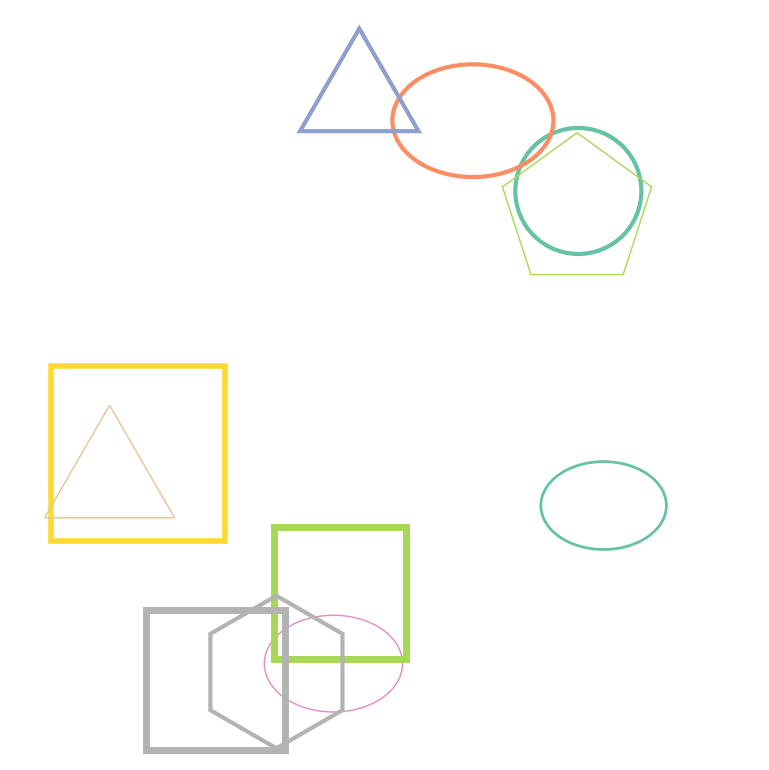[{"shape": "circle", "thickness": 1.5, "radius": 0.41, "center": [0.751, 0.752]}, {"shape": "oval", "thickness": 1, "radius": 0.41, "center": [0.784, 0.343]}, {"shape": "oval", "thickness": 1.5, "radius": 0.52, "center": [0.614, 0.843]}, {"shape": "triangle", "thickness": 1.5, "radius": 0.44, "center": [0.467, 0.874]}, {"shape": "oval", "thickness": 0.5, "radius": 0.45, "center": [0.433, 0.138]}, {"shape": "pentagon", "thickness": 0.5, "radius": 0.51, "center": [0.749, 0.726]}, {"shape": "square", "thickness": 2.5, "radius": 0.43, "center": [0.442, 0.23]}, {"shape": "square", "thickness": 2, "radius": 0.57, "center": [0.179, 0.411]}, {"shape": "triangle", "thickness": 0.5, "radius": 0.49, "center": [0.142, 0.376]}, {"shape": "square", "thickness": 2.5, "radius": 0.45, "center": [0.28, 0.117]}, {"shape": "hexagon", "thickness": 1.5, "radius": 0.5, "center": [0.359, 0.127]}]